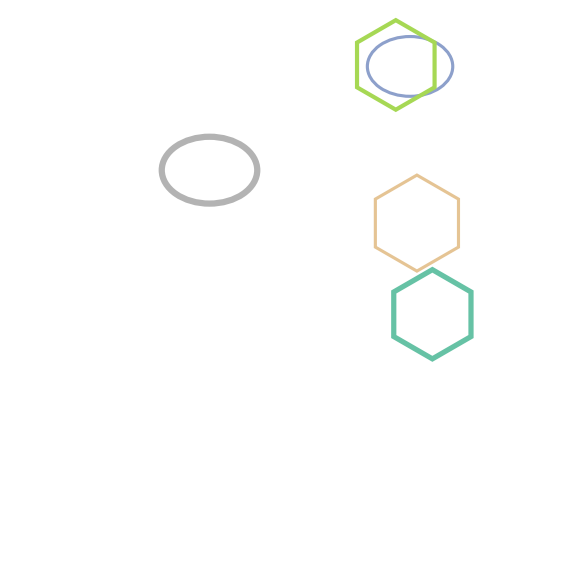[{"shape": "hexagon", "thickness": 2.5, "radius": 0.39, "center": [0.749, 0.455]}, {"shape": "oval", "thickness": 1.5, "radius": 0.37, "center": [0.71, 0.884]}, {"shape": "hexagon", "thickness": 2, "radius": 0.39, "center": [0.685, 0.887]}, {"shape": "hexagon", "thickness": 1.5, "radius": 0.42, "center": [0.722, 0.613]}, {"shape": "oval", "thickness": 3, "radius": 0.41, "center": [0.363, 0.704]}]